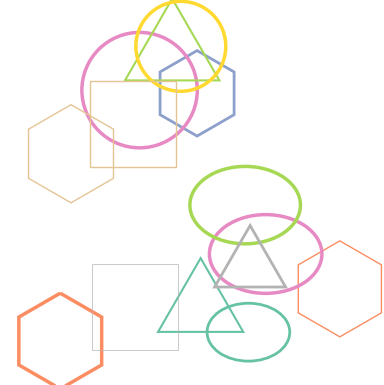[{"shape": "oval", "thickness": 2, "radius": 0.54, "center": [0.645, 0.137]}, {"shape": "triangle", "thickness": 1.5, "radius": 0.64, "center": [0.521, 0.202]}, {"shape": "hexagon", "thickness": 1, "radius": 0.62, "center": [0.883, 0.25]}, {"shape": "hexagon", "thickness": 2.5, "radius": 0.62, "center": [0.157, 0.114]}, {"shape": "hexagon", "thickness": 2, "radius": 0.56, "center": [0.512, 0.758]}, {"shape": "circle", "thickness": 2.5, "radius": 0.75, "center": [0.363, 0.766]}, {"shape": "oval", "thickness": 2.5, "radius": 0.73, "center": [0.69, 0.34]}, {"shape": "triangle", "thickness": 1.5, "radius": 0.71, "center": [0.447, 0.862]}, {"shape": "oval", "thickness": 2.5, "radius": 0.72, "center": [0.637, 0.467]}, {"shape": "circle", "thickness": 2.5, "radius": 0.58, "center": [0.47, 0.88]}, {"shape": "square", "thickness": 1, "radius": 0.56, "center": [0.346, 0.678]}, {"shape": "hexagon", "thickness": 1, "radius": 0.64, "center": [0.184, 0.601]}, {"shape": "square", "thickness": 0.5, "radius": 0.56, "center": [0.351, 0.203]}, {"shape": "triangle", "thickness": 2, "radius": 0.53, "center": [0.65, 0.308]}]